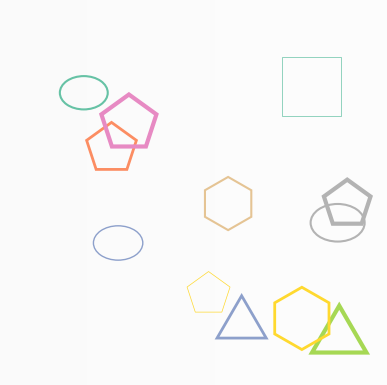[{"shape": "square", "thickness": 0.5, "radius": 0.38, "center": [0.804, 0.776]}, {"shape": "oval", "thickness": 1.5, "radius": 0.31, "center": [0.216, 0.759]}, {"shape": "pentagon", "thickness": 2, "radius": 0.34, "center": [0.288, 0.615]}, {"shape": "oval", "thickness": 1, "radius": 0.32, "center": [0.305, 0.369]}, {"shape": "triangle", "thickness": 2, "radius": 0.37, "center": [0.624, 0.159]}, {"shape": "pentagon", "thickness": 3, "radius": 0.37, "center": [0.333, 0.68]}, {"shape": "triangle", "thickness": 3, "radius": 0.41, "center": [0.875, 0.125]}, {"shape": "hexagon", "thickness": 2, "radius": 0.4, "center": [0.779, 0.173]}, {"shape": "pentagon", "thickness": 0.5, "radius": 0.29, "center": [0.538, 0.236]}, {"shape": "hexagon", "thickness": 1.5, "radius": 0.35, "center": [0.589, 0.471]}, {"shape": "oval", "thickness": 1.5, "radius": 0.35, "center": [0.871, 0.421]}, {"shape": "pentagon", "thickness": 3, "radius": 0.32, "center": [0.896, 0.47]}]